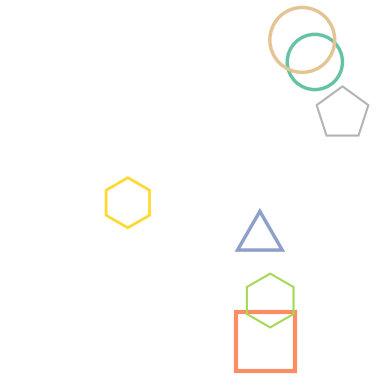[{"shape": "circle", "thickness": 2.5, "radius": 0.36, "center": [0.818, 0.839]}, {"shape": "square", "thickness": 3, "radius": 0.38, "center": [0.69, 0.113]}, {"shape": "triangle", "thickness": 2.5, "radius": 0.34, "center": [0.675, 0.384]}, {"shape": "hexagon", "thickness": 1.5, "radius": 0.35, "center": [0.702, 0.219]}, {"shape": "hexagon", "thickness": 2, "radius": 0.33, "center": [0.332, 0.473]}, {"shape": "circle", "thickness": 2.5, "radius": 0.42, "center": [0.785, 0.896]}, {"shape": "pentagon", "thickness": 1.5, "radius": 0.35, "center": [0.89, 0.705]}]